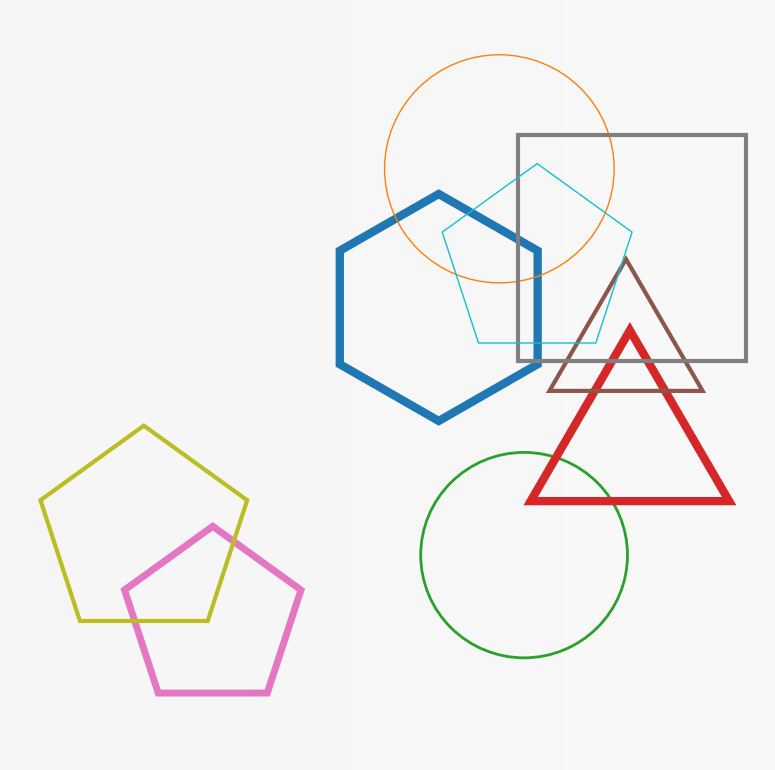[{"shape": "hexagon", "thickness": 3, "radius": 0.74, "center": [0.566, 0.601]}, {"shape": "circle", "thickness": 0.5, "radius": 0.74, "center": [0.644, 0.781]}, {"shape": "circle", "thickness": 1, "radius": 0.67, "center": [0.676, 0.279]}, {"shape": "triangle", "thickness": 3, "radius": 0.74, "center": [0.813, 0.423]}, {"shape": "triangle", "thickness": 1.5, "radius": 0.57, "center": [0.808, 0.549]}, {"shape": "pentagon", "thickness": 2.5, "radius": 0.6, "center": [0.275, 0.197]}, {"shape": "square", "thickness": 1.5, "radius": 0.74, "center": [0.815, 0.678]}, {"shape": "pentagon", "thickness": 1.5, "radius": 0.7, "center": [0.186, 0.307]}, {"shape": "pentagon", "thickness": 0.5, "radius": 0.64, "center": [0.693, 0.659]}]